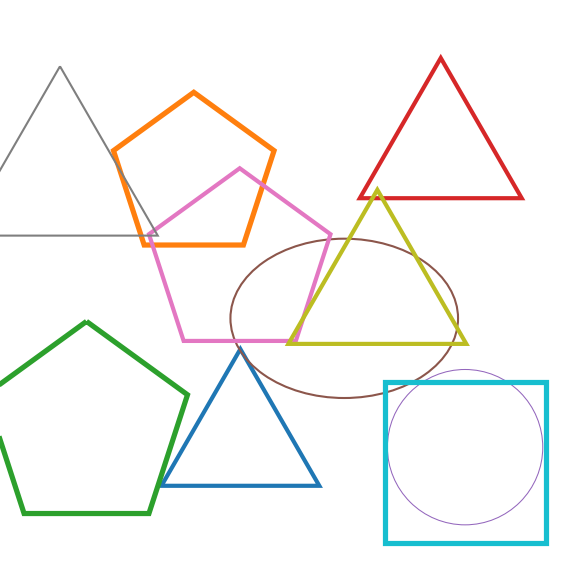[{"shape": "triangle", "thickness": 2, "radius": 0.79, "center": [0.416, 0.237]}, {"shape": "pentagon", "thickness": 2.5, "radius": 0.73, "center": [0.336, 0.693]}, {"shape": "pentagon", "thickness": 2.5, "radius": 0.92, "center": [0.15, 0.259]}, {"shape": "triangle", "thickness": 2, "radius": 0.81, "center": [0.763, 0.737]}, {"shape": "circle", "thickness": 0.5, "radius": 0.67, "center": [0.805, 0.225]}, {"shape": "oval", "thickness": 1, "radius": 0.99, "center": [0.596, 0.448]}, {"shape": "pentagon", "thickness": 2, "radius": 0.83, "center": [0.415, 0.542]}, {"shape": "triangle", "thickness": 1, "radius": 0.98, "center": [0.104, 0.689]}, {"shape": "triangle", "thickness": 2, "radius": 0.89, "center": [0.653, 0.493]}, {"shape": "square", "thickness": 2.5, "radius": 0.7, "center": [0.805, 0.198]}]